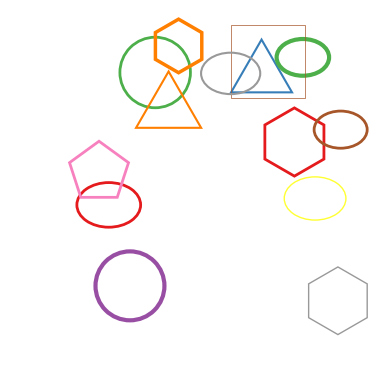[{"shape": "hexagon", "thickness": 2, "radius": 0.44, "center": [0.765, 0.631]}, {"shape": "oval", "thickness": 2, "radius": 0.41, "center": [0.282, 0.468]}, {"shape": "triangle", "thickness": 1.5, "radius": 0.46, "center": [0.679, 0.806]}, {"shape": "oval", "thickness": 3, "radius": 0.34, "center": [0.787, 0.851]}, {"shape": "circle", "thickness": 2, "radius": 0.46, "center": [0.403, 0.812]}, {"shape": "circle", "thickness": 3, "radius": 0.45, "center": [0.338, 0.258]}, {"shape": "hexagon", "thickness": 2.5, "radius": 0.35, "center": [0.464, 0.881]}, {"shape": "triangle", "thickness": 1.5, "radius": 0.49, "center": [0.438, 0.717]}, {"shape": "oval", "thickness": 1, "radius": 0.4, "center": [0.818, 0.485]}, {"shape": "square", "thickness": 0.5, "radius": 0.48, "center": [0.697, 0.84]}, {"shape": "oval", "thickness": 2, "radius": 0.34, "center": [0.885, 0.663]}, {"shape": "pentagon", "thickness": 2, "radius": 0.4, "center": [0.257, 0.553]}, {"shape": "oval", "thickness": 1.5, "radius": 0.38, "center": [0.599, 0.809]}, {"shape": "hexagon", "thickness": 1, "radius": 0.44, "center": [0.878, 0.219]}]